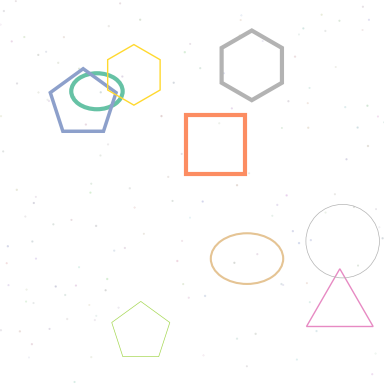[{"shape": "oval", "thickness": 3, "radius": 0.33, "center": [0.252, 0.763]}, {"shape": "square", "thickness": 3, "radius": 0.38, "center": [0.559, 0.624]}, {"shape": "pentagon", "thickness": 2.5, "radius": 0.45, "center": [0.216, 0.732]}, {"shape": "triangle", "thickness": 1, "radius": 0.5, "center": [0.883, 0.202]}, {"shape": "pentagon", "thickness": 0.5, "radius": 0.4, "center": [0.366, 0.138]}, {"shape": "hexagon", "thickness": 1, "radius": 0.39, "center": [0.348, 0.806]}, {"shape": "oval", "thickness": 1.5, "radius": 0.47, "center": [0.642, 0.328]}, {"shape": "circle", "thickness": 0.5, "radius": 0.48, "center": [0.89, 0.374]}, {"shape": "hexagon", "thickness": 3, "radius": 0.45, "center": [0.654, 0.83]}]